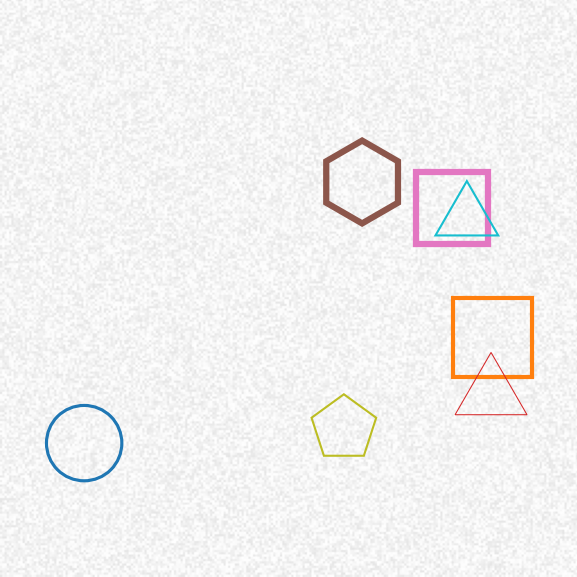[{"shape": "circle", "thickness": 1.5, "radius": 0.33, "center": [0.146, 0.232]}, {"shape": "square", "thickness": 2, "radius": 0.34, "center": [0.854, 0.414]}, {"shape": "triangle", "thickness": 0.5, "radius": 0.36, "center": [0.85, 0.317]}, {"shape": "hexagon", "thickness": 3, "radius": 0.36, "center": [0.627, 0.684]}, {"shape": "square", "thickness": 3, "radius": 0.31, "center": [0.783, 0.638]}, {"shape": "pentagon", "thickness": 1, "radius": 0.29, "center": [0.595, 0.258]}, {"shape": "triangle", "thickness": 1, "radius": 0.31, "center": [0.808, 0.623]}]